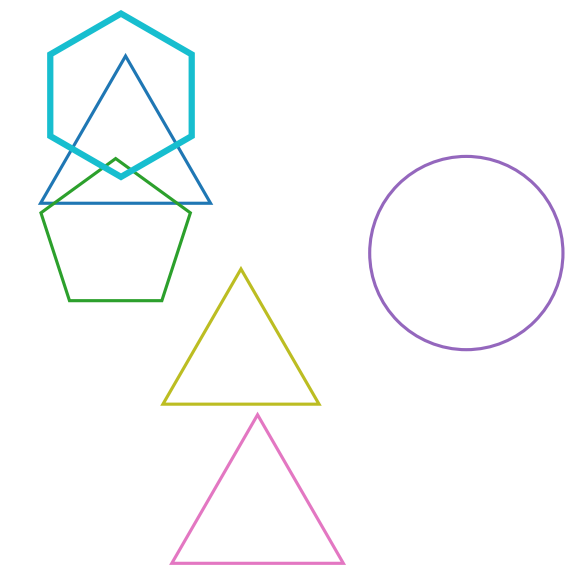[{"shape": "triangle", "thickness": 1.5, "radius": 0.85, "center": [0.217, 0.732]}, {"shape": "pentagon", "thickness": 1.5, "radius": 0.68, "center": [0.2, 0.589]}, {"shape": "circle", "thickness": 1.5, "radius": 0.84, "center": [0.807, 0.561]}, {"shape": "triangle", "thickness": 1.5, "radius": 0.86, "center": [0.446, 0.109]}, {"shape": "triangle", "thickness": 1.5, "radius": 0.78, "center": [0.417, 0.377]}, {"shape": "hexagon", "thickness": 3, "radius": 0.71, "center": [0.21, 0.834]}]